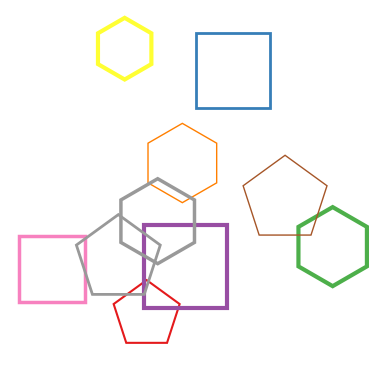[{"shape": "pentagon", "thickness": 1.5, "radius": 0.45, "center": [0.381, 0.182]}, {"shape": "square", "thickness": 2, "radius": 0.48, "center": [0.606, 0.817]}, {"shape": "hexagon", "thickness": 3, "radius": 0.51, "center": [0.864, 0.359]}, {"shape": "square", "thickness": 3, "radius": 0.54, "center": [0.482, 0.307]}, {"shape": "hexagon", "thickness": 1, "radius": 0.51, "center": [0.474, 0.577]}, {"shape": "hexagon", "thickness": 3, "radius": 0.4, "center": [0.324, 0.874]}, {"shape": "pentagon", "thickness": 1, "radius": 0.57, "center": [0.74, 0.482]}, {"shape": "square", "thickness": 2.5, "radius": 0.43, "center": [0.134, 0.302]}, {"shape": "hexagon", "thickness": 2.5, "radius": 0.55, "center": [0.41, 0.425]}, {"shape": "pentagon", "thickness": 2, "radius": 0.57, "center": [0.307, 0.328]}]